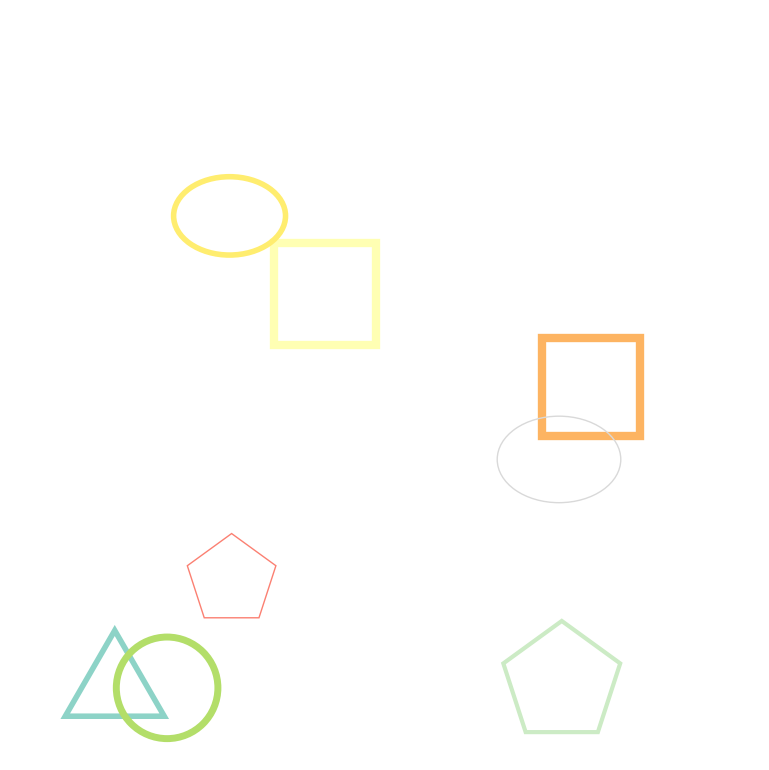[{"shape": "triangle", "thickness": 2, "radius": 0.37, "center": [0.149, 0.107]}, {"shape": "square", "thickness": 3, "radius": 0.33, "center": [0.422, 0.618]}, {"shape": "pentagon", "thickness": 0.5, "radius": 0.3, "center": [0.301, 0.247]}, {"shape": "square", "thickness": 3, "radius": 0.32, "center": [0.767, 0.497]}, {"shape": "circle", "thickness": 2.5, "radius": 0.33, "center": [0.217, 0.107]}, {"shape": "oval", "thickness": 0.5, "radius": 0.4, "center": [0.726, 0.403]}, {"shape": "pentagon", "thickness": 1.5, "radius": 0.4, "center": [0.73, 0.114]}, {"shape": "oval", "thickness": 2, "radius": 0.36, "center": [0.298, 0.72]}]